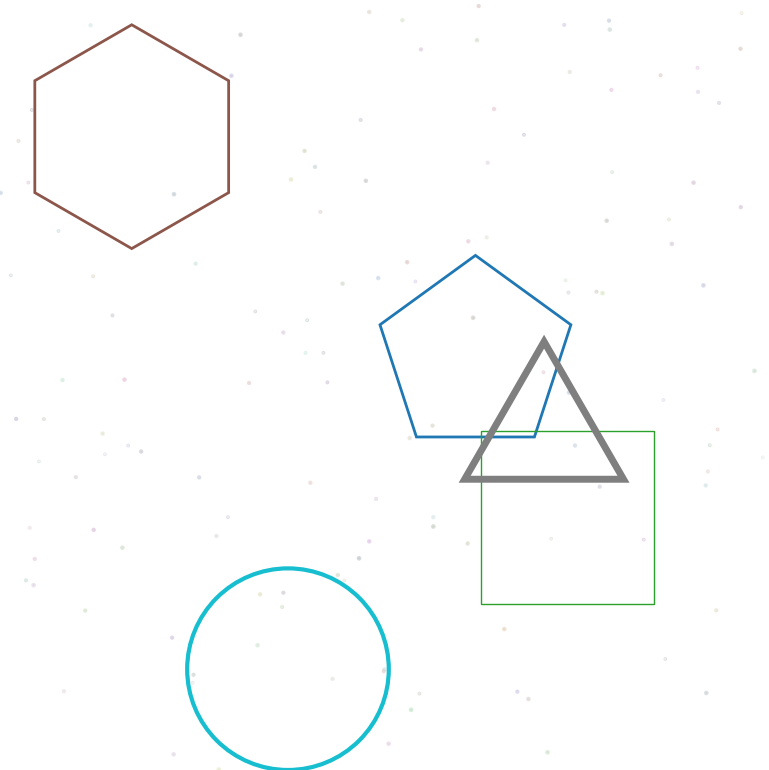[{"shape": "pentagon", "thickness": 1, "radius": 0.65, "center": [0.617, 0.538]}, {"shape": "square", "thickness": 0.5, "radius": 0.56, "center": [0.738, 0.328]}, {"shape": "hexagon", "thickness": 1, "radius": 0.73, "center": [0.171, 0.822]}, {"shape": "triangle", "thickness": 2.5, "radius": 0.6, "center": [0.707, 0.437]}, {"shape": "circle", "thickness": 1.5, "radius": 0.65, "center": [0.374, 0.131]}]